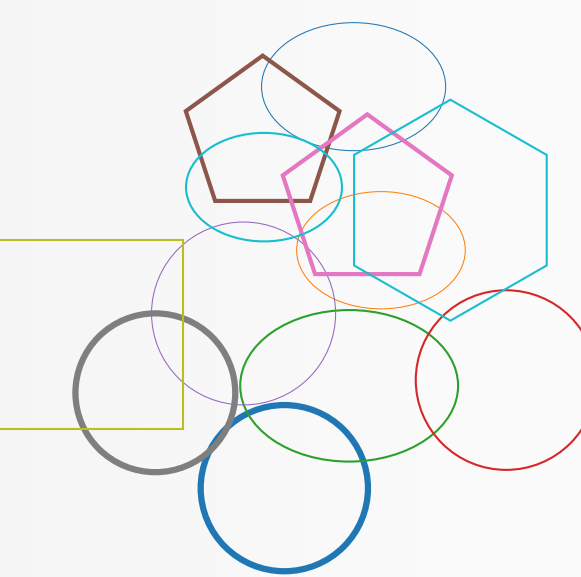[{"shape": "circle", "thickness": 3, "radius": 0.72, "center": [0.489, 0.154]}, {"shape": "oval", "thickness": 0.5, "radius": 0.79, "center": [0.608, 0.849]}, {"shape": "oval", "thickness": 0.5, "radius": 0.73, "center": [0.655, 0.566]}, {"shape": "oval", "thickness": 1, "radius": 0.94, "center": [0.601, 0.331]}, {"shape": "circle", "thickness": 1, "radius": 0.78, "center": [0.871, 0.341]}, {"shape": "circle", "thickness": 0.5, "radius": 0.79, "center": [0.419, 0.456]}, {"shape": "pentagon", "thickness": 2, "radius": 0.7, "center": [0.452, 0.764]}, {"shape": "pentagon", "thickness": 2, "radius": 0.76, "center": [0.632, 0.648]}, {"shape": "circle", "thickness": 3, "radius": 0.69, "center": [0.267, 0.319]}, {"shape": "square", "thickness": 1, "radius": 0.82, "center": [0.151, 0.42]}, {"shape": "hexagon", "thickness": 1, "radius": 0.96, "center": [0.775, 0.635]}, {"shape": "oval", "thickness": 1, "radius": 0.67, "center": [0.454, 0.675]}]